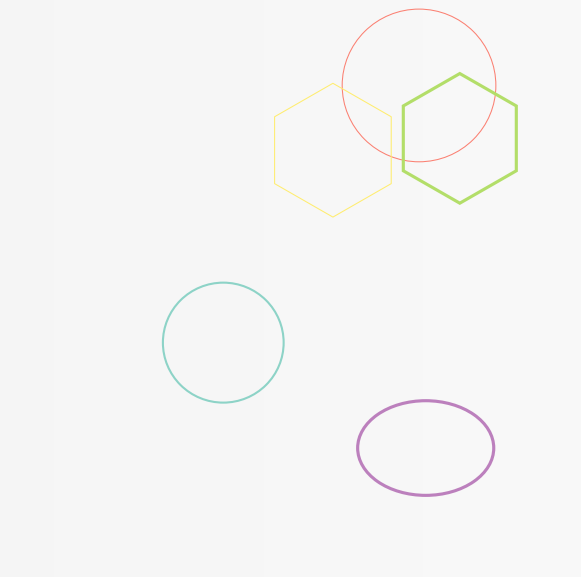[{"shape": "circle", "thickness": 1, "radius": 0.52, "center": [0.384, 0.406]}, {"shape": "circle", "thickness": 0.5, "radius": 0.66, "center": [0.721, 0.851]}, {"shape": "hexagon", "thickness": 1.5, "radius": 0.56, "center": [0.791, 0.76]}, {"shape": "oval", "thickness": 1.5, "radius": 0.59, "center": [0.732, 0.223]}, {"shape": "hexagon", "thickness": 0.5, "radius": 0.58, "center": [0.573, 0.739]}]